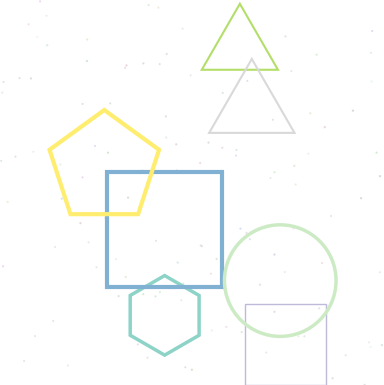[{"shape": "hexagon", "thickness": 2.5, "radius": 0.52, "center": [0.428, 0.181]}, {"shape": "square", "thickness": 1, "radius": 0.53, "center": [0.741, 0.105]}, {"shape": "square", "thickness": 3, "radius": 0.75, "center": [0.427, 0.404]}, {"shape": "triangle", "thickness": 1.5, "radius": 0.57, "center": [0.623, 0.876]}, {"shape": "triangle", "thickness": 1.5, "radius": 0.64, "center": [0.654, 0.719]}, {"shape": "circle", "thickness": 2.5, "radius": 0.72, "center": [0.728, 0.271]}, {"shape": "pentagon", "thickness": 3, "radius": 0.75, "center": [0.271, 0.565]}]